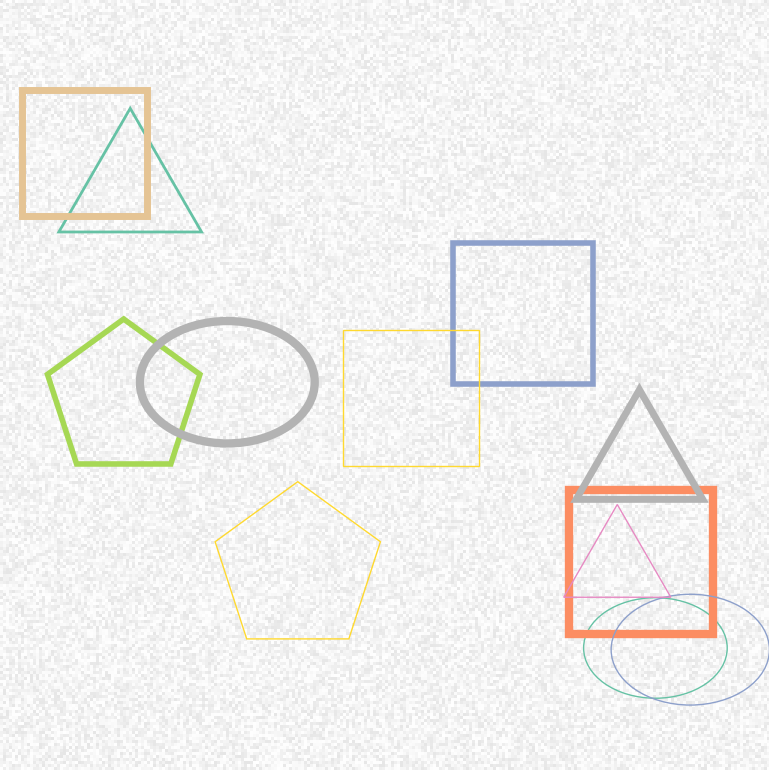[{"shape": "oval", "thickness": 0.5, "radius": 0.47, "center": [0.851, 0.158]}, {"shape": "triangle", "thickness": 1, "radius": 0.54, "center": [0.169, 0.752]}, {"shape": "square", "thickness": 3, "radius": 0.47, "center": [0.833, 0.27]}, {"shape": "square", "thickness": 2, "radius": 0.46, "center": [0.679, 0.593]}, {"shape": "oval", "thickness": 0.5, "radius": 0.51, "center": [0.896, 0.156]}, {"shape": "triangle", "thickness": 0.5, "radius": 0.4, "center": [0.802, 0.265]}, {"shape": "pentagon", "thickness": 2, "radius": 0.52, "center": [0.161, 0.482]}, {"shape": "pentagon", "thickness": 0.5, "radius": 0.56, "center": [0.387, 0.262]}, {"shape": "square", "thickness": 0.5, "radius": 0.44, "center": [0.534, 0.483]}, {"shape": "square", "thickness": 2.5, "radius": 0.41, "center": [0.11, 0.801]}, {"shape": "triangle", "thickness": 2.5, "radius": 0.47, "center": [0.83, 0.399]}, {"shape": "oval", "thickness": 3, "radius": 0.57, "center": [0.295, 0.504]}]